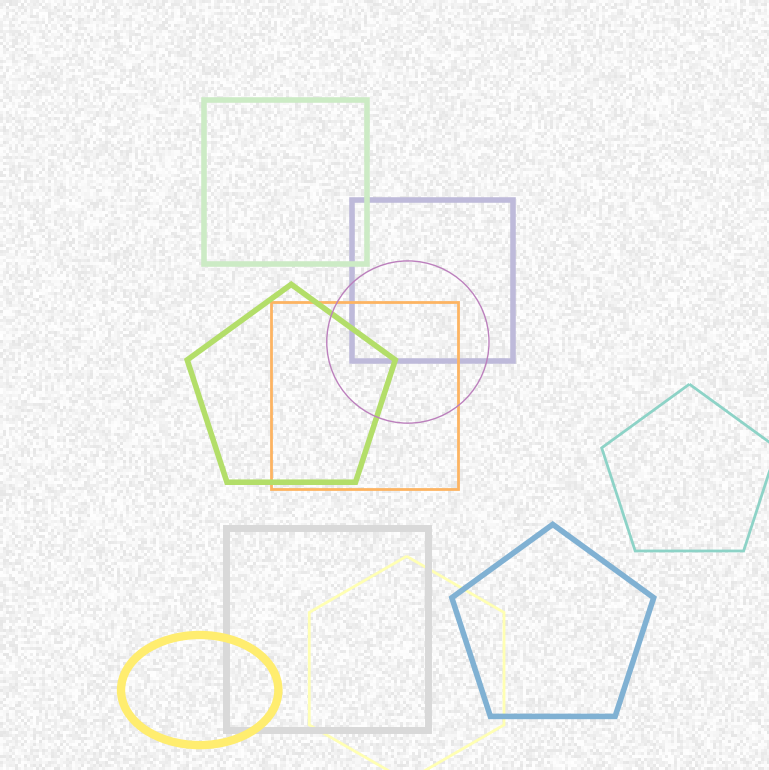[{"shape": "pentagon", "thickness": 1, "radius": 0.6, "center": [0.895, 0.381]}, {"shape": "hexagon", "thickness": 1, "radius": 0.73, "center": [0.528, 0.132]}, {"shape": "square", "thickness": 2, "radius": 0.52, "center": [0.562, 0.635]}, {"shape": "pentagon", "thickness": 2, "radius": 0.69, "center": [0.718, 0.181]}, {"shape": "square", "thickness": 1, "radius": 0.61, "center": [0.473, 0.486]}, {"shape": "pentagon", "thickness": 2, "radius": 0.71, "center": [0.378, 0.489]}, {"shape": "square", "thickness": 2.5, "radius": 0.66, "center": [0.425, 0.184]}, {"shape": "circle", "thickness": 0.5, "radius": 0.53, "center": [0.53, 0.556]}, {"shape": "square", "thickness": 2, "radius": 0.53, "center": [0.371, 0.764]}, {"shape": "oval", "thickness": 3, "radius": 0.51, "center": [0.259, 0.104]}]